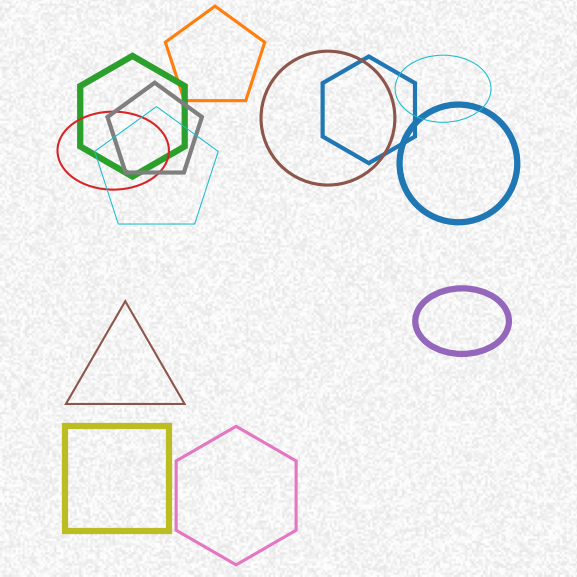[{"shape": "hexagon", "thickness": 2, "radius": 0.46, "center": [0.639, 0.809]}, {"shape": "circle", "thickness": 3, "radius": 0.51, "center": [0.794, 0.716]}, {"shape": "pentagon", "thickness": 1.5, "radius": 0.45, "center": [0.372, 0.898]}, {"shape": "hexagon", "thickness": 3, "radius": 0.52, "center": [0.229, 0.798]}, {"shape": "oval", "thickness": 1, "radius": 0.48, "center": [0.196, 0.738]}, {"shape": "oval", "thickness": 3, "radius": 0.41, "center": [0.8, 0.443]}, {"shape": "circle", "thickness": 1.5, "radius": 0.58, "center": [0.568, 0.795]}, {"shape": "triangle", "thickness": 1, "radius": 0.59, "center": [0.217, 0.359]}, {"shape": "hexagon", "thickness": 1.5, "radius": 0.6, "center": [0.409, 0.141]}, {"shape": "pentagon", "thickness": 2, "radius": 0.43, "center": [0.268, 0.77]}, {"shape": "square", "thickness": 3, "radius": 0.45, "center": [0.203, 0.171]}, {"shape": "oval", "thickness": 0.5, "radius": 0.42, "center": [0.767, 0.845]}, {"shape": "pentagon", "thickness": 0.5, "radius": 0.56, "center": [0.271, 0.702]}]